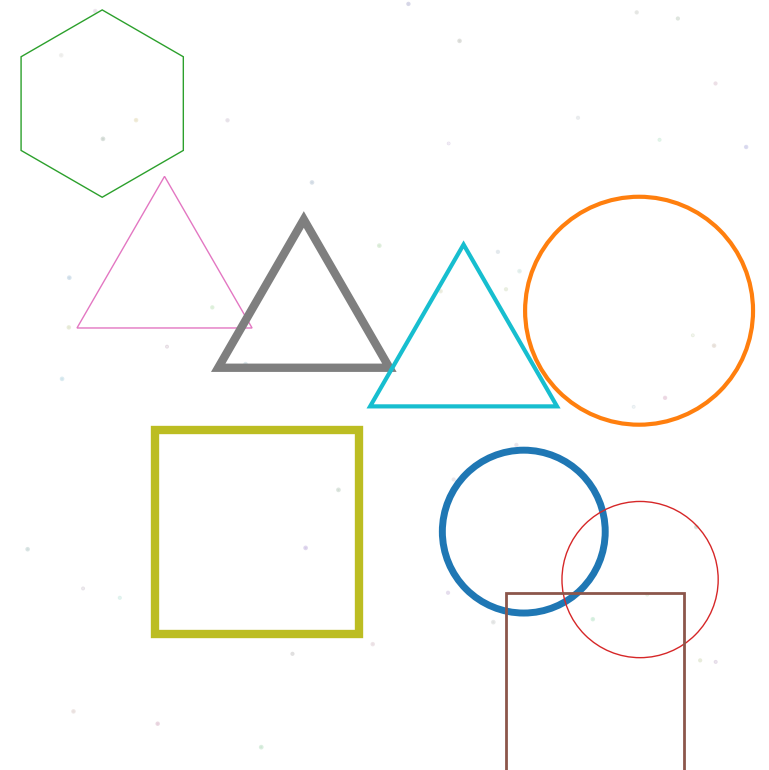[{"shape": "circle", "thickness": 2.5, "radius": 0.53, "center": [0.68, 0.31]}, {"shape": "circle", "thickness": 1.5, "radius": 0.74, "center": [0.83, 0.596]}, {"shape": "hexagon", "thickness": 0.5, "radius": 0.61, "center": [0.133, 0.865]}, {"shape": "circle", "thickness": 0.5, "radius": 0.51, "center": [0.831, 0.247]}, {"shape": "square", "thickness": 1, "radius": 0.58, "center": [0.772, 0.114]}, {"shape": "triangle", "thickness": 0.5, "radius": 0.66, "center": [0.214, 0.64]}, {"shape": "triangle", "thickness": 3, "radius": 0.64, "center": [0.395, 0.587]}, {"shape": "square", "thickness": 3, "radius": 0.66, "center": [0.334, 0.309]}, {"shape": "triangle", "thickness": 1.5, "radius": 0.7, "center": [0.602, 0.542]}]